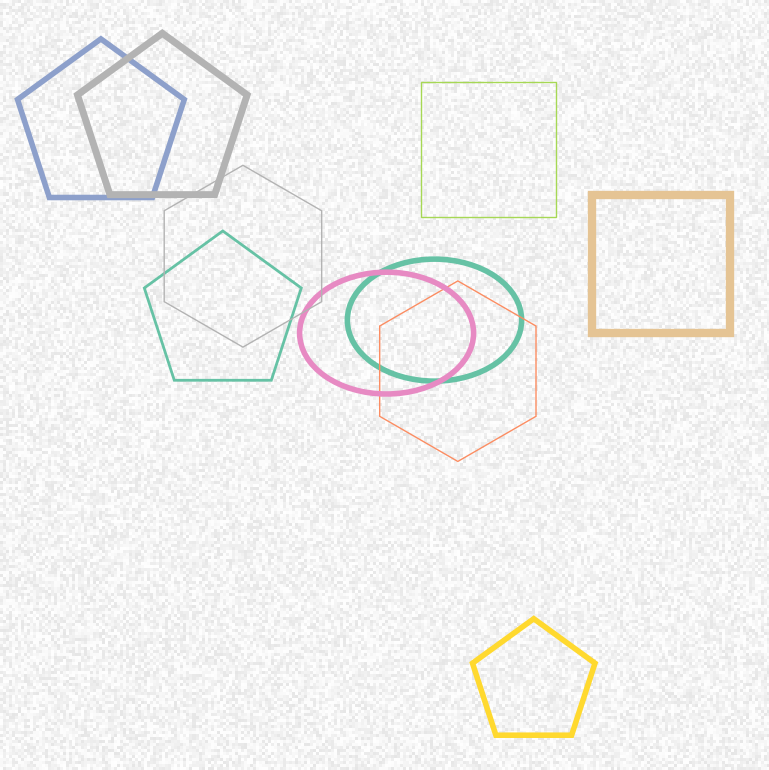[{"shape": "oval", "thickness": 2, "radius": 0.57, "center": [0.564, 0.584]}, {"shape": "pentagon", "thickness": 1, "radius": 0.54, "center": [0.289, 0.593]}, {"shape": "hexagon", "thickness": 0.5, "radius": 0.59, "center": [0.595, 0.518]}, {"shape": "pentagon", "thickness": 2, "radius": 0.57, "center": [0.131, 0.836]}, {"shape": "oval", "thickness": 2, "radius": 0.56, "center": [0.502, 0.567]}, {"shape": "square", "thickness": 0.5, "radius": 0.44, "center": [0.635, 0.806]}, {"shape": "pentagon", "thickness": 2, "radius": 0.42, "center": [0.693, 0.113]}, {"shape": "square", "thickness": 3, "radius": 0.45, "center": [0.858, 0.657]}, {"shape": "pentagon", "thickness": 2.5, "radius": 0.58, "center": [0.211, 0.841]}, {"shape": "hexagon", "thickness": 0.5, "radius": 0.59, "center": [0.316, 0.667]}]